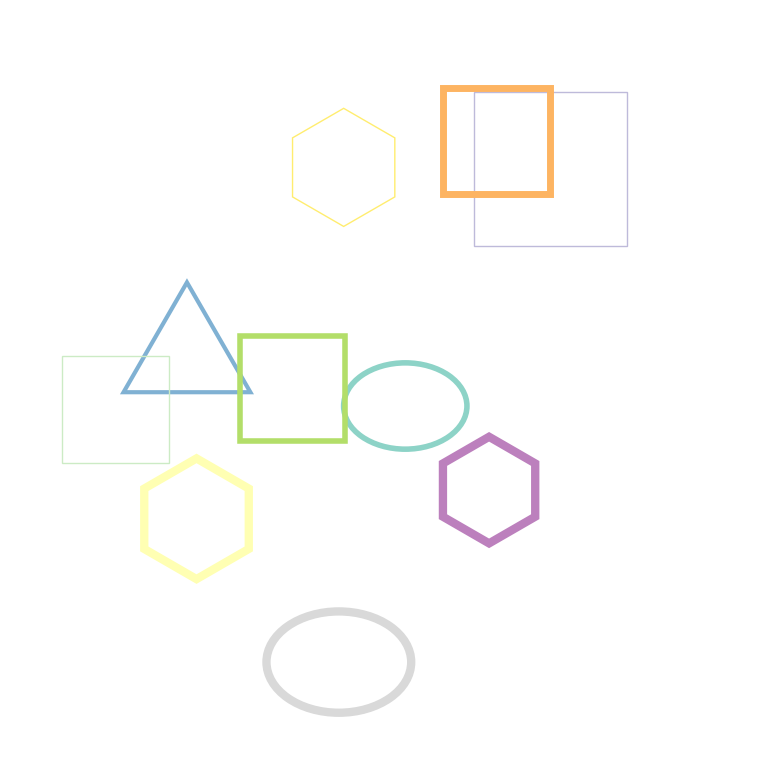[{"shape": "oval", "thickness": 2, "radius": 0.4, "center": [0.526, 0.473]}, {"shape": "hexagon", "thickness": 3, "radius": 0.39, "center": [0.255, 0.326]}, {"shape": "square", "thickness": 0.5, "radius": 0.5, "center": [0.715, 0.781]}, {"shape": "triangle", "thickness": 1.5, "radius": 0.48, "center": [0.243, 0.538]}, {"shape": "square", "thickness": 2.5, "radius": 0.35, "center": [0.645, 0.817]}, {"shape": "square", "thickness": 2, "radius": 0.34, "center": [0.38, 0.495]}, {"shape": "oval", "thickness": 3, "radius": 0.47, "center": [0.44, 0.14]}, {"shape": "hexagon", "thickness": 3, "radius": 0.35, "center": [0.635, 0.364]}, {"shape": "square", "thickness": 0.5, "radius": 0.35, "center": [0.15, 0.469]}, {"shape": "hexagon", "thickness": 0.5, "radius": 0.38, "center": [0.446, 0.783]}]